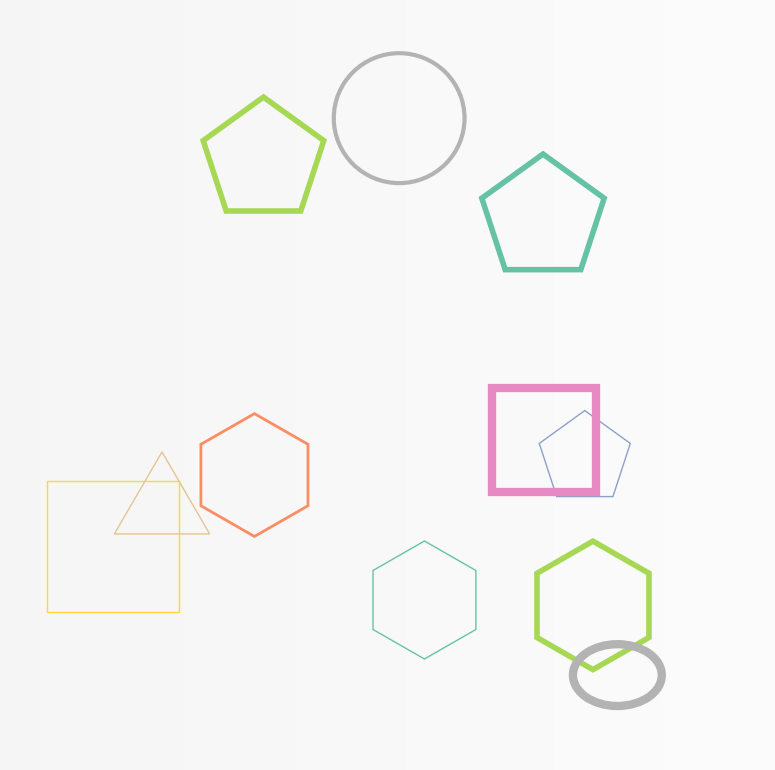[{"shape": "hexagon", "thickness": 0.5, "radius": 0.38, "center": [0.548, 0.221]}, {"shape": "pentagon", "thickness": 2, "radius": 0.41, "center": [0.701, 0.717]}, {"shape": "hexagon", "thickness": 1, "radius": 0.4, "center": [0.328, 0.383]}, {"shape": "pentagon", "thickness": 0.5, "radius": 0.31, "center": [0.755, 0.405]}, {"shape": "square", "thickness": 3, "radius": 0.34, "center": [0.702, 0.428]}, {"shape": "hexagon", "thickness": 2, "radius": 0.42, "center": [0.765, 0.214]}, {"shape": "pentagon", "thickness": 2, "radius": 0.41, "center": [0.34, 0.792]}, {"shape": "square", "thickness": 0.5, "radius": 0.42, "center": [0.146, 0.29]}, {"shape": "triangle", "thickness": 0.5, "radius": 0.35, "center": [0.209, 0.342]}, {"shape": "oval", "thickness": 3, "radius": 0.29, "center": [0.797, 0.123]}, {"shape": "circle", "thickness": 1.5, "radius": 0.42, "center": [0.515, 0.847]}]